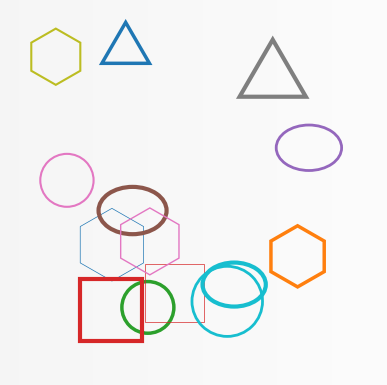[{"shape": "triangle", "thickness": 2.5, "radius": 0.35, "center": [0.324, 0.871]}, {"shape": "hexagon", "thickness": 0.5, "radius": 0.47, "center": [0.289, 0.364]}, {"shape": "hexagon", "thickness": 2.5, "radius": 0.4, "center": [0.768, 0.334]}, {"shape": "circle", "thickness": 2.5, "radius": 0.34, "center": [0.382, 0.202]}, {"shape": "square", "thickness": 0.5, "radius": 0.38, "center": [0.45, 0.239]}, {"shape": "square", "thickness": 3, "radius": 0.4, "center": [0.287, 0.194]}, {"shape": "oval", "thickness": 2, "radius": 0.42, "center": [0.797, 0.616]}, {"shape": "oval", "thickness": 3, "radius": 0.44, "center": [0.342, 0.453]}, {"shape": "hexagon", "thickness": 1, "radius": 0.43, "center": [0.387, 0.373]}, {"shape": "circle", "thickness": 1.5, "radius": 0.34, "center": [0.173, 0.532]}, {"shape": "triangle", "thickness": 3, "radius": 0.49, "center": [0.704, 0.798]}, {"shape": "hexagon", "thickness": 1.5, "radius": 0.37, "center": [0.144, 0.853]}, {"shape": "circle", "thickness": 2, "radius": 0.46, "center": [0.586, 0.217]}, {"shape": "oval", "thickness": 3, "radius": 0.41, "center": [0.604, 0.261]}]